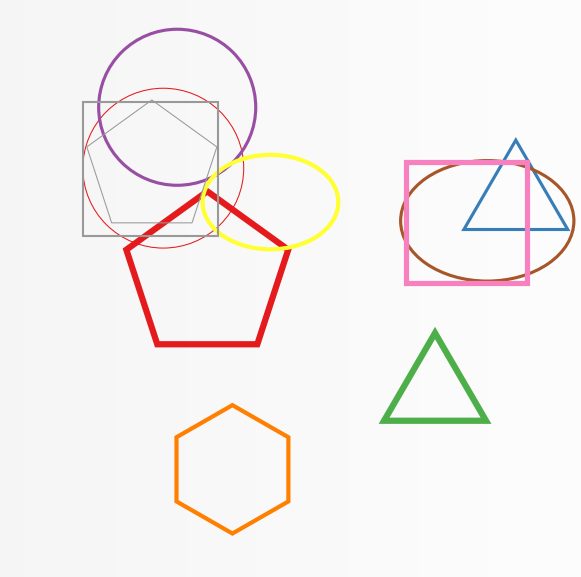[{"shape": "pentagon", "thickness": 3, "radius": 0.73, "center": [0.357, 0.521]}, {"shape": "circle", "thickness": 0.5, "radius": 0.69, "center": [0.281, 0.708]}, {"shape": "triangle", "thickness": 1.5, "radius": 0.52, "center": [0.887, 0.653]}, {"shape": "triangle", "thickness": 3, "radius": 0.51, "center": [0.748, 0.321]}, {"shape": "circle", "thickness": 1.5, "radius": 0.68, "center": [0.305, 0.813]}, {"shape": "hexagon", "thickness": 2, "radius": 0.56, "center": [0.4, 0.186]}, {"shape": "oval", "thickness": 2, "radius": 0.58, "center": [0.465, 0.649]}, {"shape": "oval", "thickness": 1.5, "radius": 0.75, "center": [0.838, 0.617]}, {"shape": "square", "thickness": 2.5, "radius": 0.52, "center": [0.803, 0.614]}, {"shape": "square", "thickness": 1, "radius": 0.58, "center": [0.259, 0.707]}, {"shape": "pentagon", "thickness": 0.5, "radius": 0.59, "center": [0.261, 0.708]}]